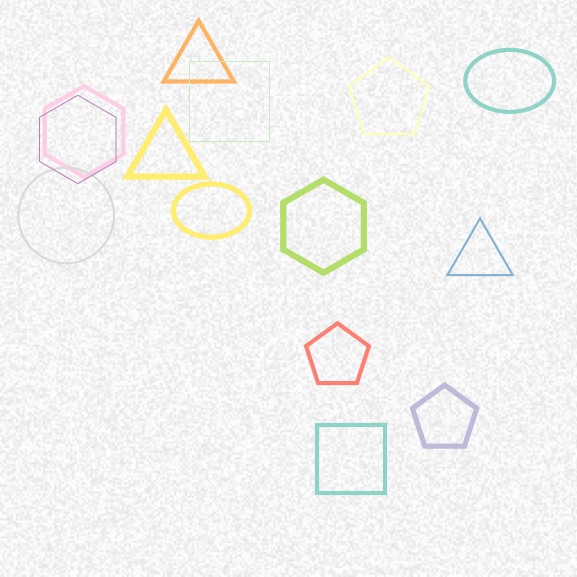[{"shape": "square", "thickness": 2, "radius": 0.3, "center": [0.608, 0.205]}, {"shape": "oval", "thickness": 2, "radius": 0.38, "center": [0.883, 0.859]}, {"shape": "pentagon", "thickness": 1, "radius": 0.37, "center": [0.674, 0.827]}, {"shape": "pentagon", "thickness": 2.5, "radius": 0.29, "center": [0.77, 0.274]}, {"shape": "pentagon", "thickness": 2, "radius": 0.29, "center": [0.584, 0.382]}, {"shape": "triangle", "thickness": 1, "radius": 0.33, "center": [0.831, 0.555]}, {"shape": "triangle", "thickness": 2, "radius": 0.35, "center": [0.344, 0.893]}, {"shape": "hexagon", "thickness": 3, "radius": 0.4, "center": [0.56, 0.607]}, {"shape": "hexagon", "thickness": 2, "radius": 0.39, "center": [0.146, 0.771]}, {"shape": "circle", "thickness": 1, "radius": 0.41, "center": [0.115, 0.626]}, {"shape": "hexagon", "thickness": 0.5, "radius": 0.38, "center": [0.135, 0.758]}, {"shape": "square", "thickness": 0.5, "radius": 0.34, "center": [0.396, 0.824]}, {"shape": "oval", "thickness": 2.5, "radius": 0.33, "center": [0.366, 0.635]}, {"shape": "triangle", "thickness": 3, "radius": 0.39, "center": [0.288, 0.732]}]